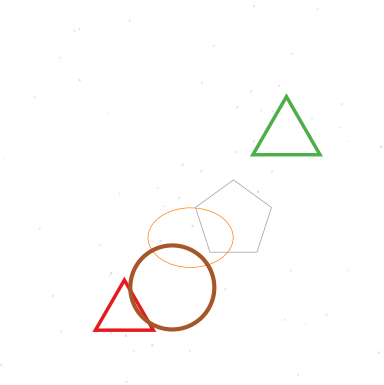[{"shape": "triangle", "thickness": 2.5, "radius": 0.43, "center": [0.323, 0.186]}, {"shape": "triangle", "thickness": 2.5, "radius": 0.5, "center": [0.744, 0.648]}, {"shape": "oval", "thickness": 0.5, "radius": 0.55, "center": [0.495, 0.383]}, {"shape": "circle", "thickness": 3, "radius": 0.55, "center": [0.448, 0.253]}, {"shape": "pentagon", "thickness": 0.5, "radius": 0.52, "center": [0.606, 0.429]}]